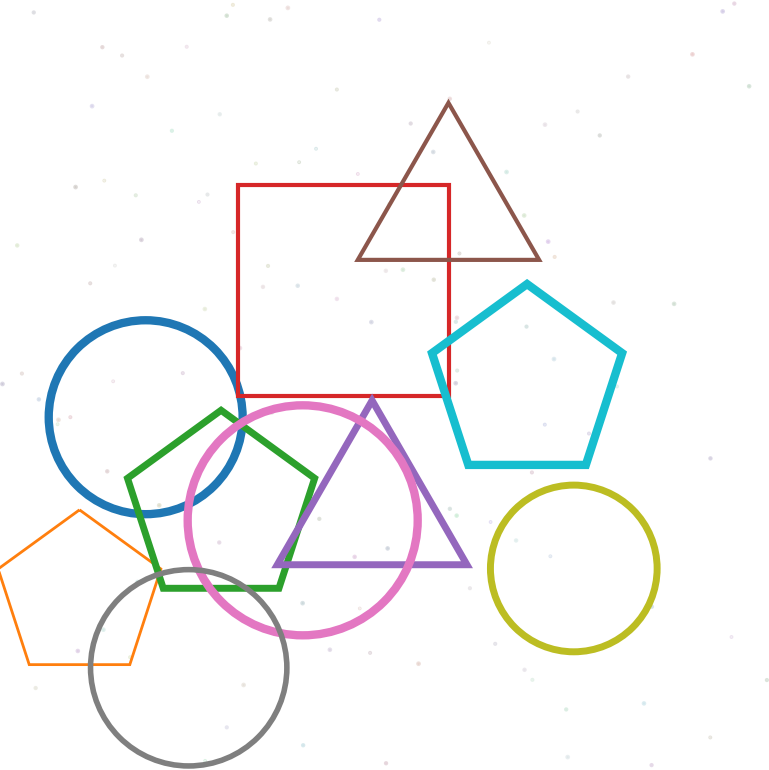[{"shape": "circle", "thickness": 3, "radius": 0.63, "center": [0.189, 0.458]}, {"shape": "pentagon", "thickness": 1, "radius": 0.56, "center": [0.103, 0.227]}, {"shape": "pentagon", "thickness": 2.5, "radius": 0.64, "center": [0.287, 0.339]}, {"shape": "square", "thickness": 1.5, "radius": 0.69, "center": [0.446, 0.623]}, {"shape": "triangle", "thickness": 2.5, "radius": 0.71, "center": [0.483, 0.338]}, {"shape": "triangle", "thickness": 1.5, "radius": 0.68, "center": [0.582, 0.73]}, {"shape": "circle", "thickness": 3, "radius": 0.75, "center": [0.393, 0.324]}, {"shape": "circle", "thickness": 2, "radius": 0.64, "center": [0.245, 0.133]}, {"shape": "circle", "thickness": 2.5, "radius": 0.54, "center": [0.745, 0.262]}, {"shape": "pentagon", "thickness": 3, "radius": 0.65, "center": [0.685, 0.501]}]